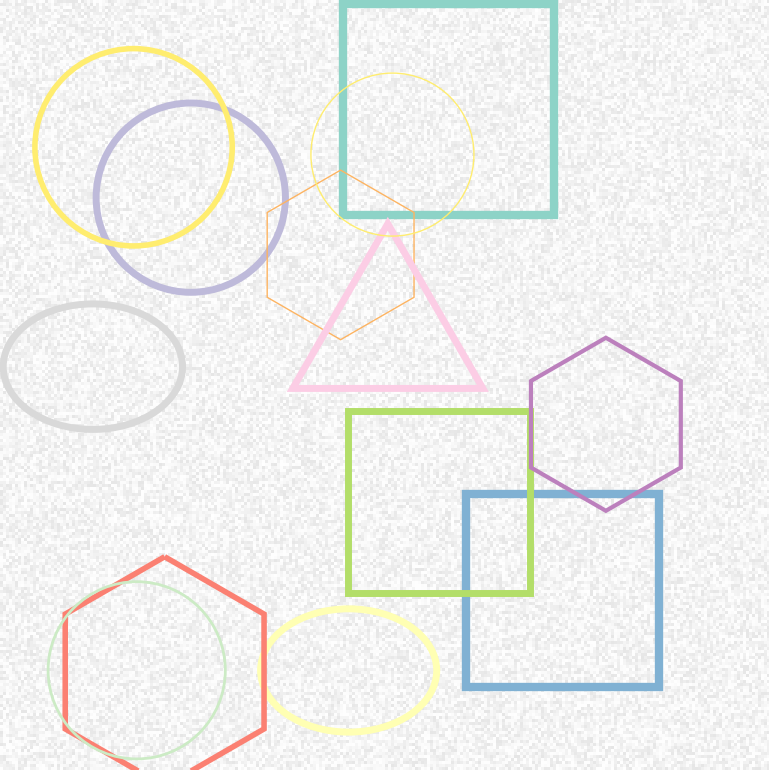[{"shape": "square", "thickness": 3, "radius": 0.69, "center": [0.583, 0.857]}, {"shape": "oval", "thickness": 2.5, "radius": 0.57, "center": [0.453, 0.129]}, {"shape": "circle", "thickness": 2.5, "radius": 0.61, "center": [0.248, 0.743]}, {"shape": "hexagon", "thickness": 2, "radius": 0.75, "center": [0.214, 0.128]}, {"shape": "square", "thickness": 3, "radius": 0.63, "center": [0.73, 0.233]}, {"shape": "hexagon", "thickness": 0.5, "radius": 0.55, "center": [0.442, 0.669]}, {"shape": "square", "thickness": 2.5, "radius": 0.59, "center": [0.57, 0.348]}, {"shape": "triangle", "thickness": 2.5, "radius": 0.71, "center": [0.504, 0.567]}, {"shape": "oval", "thickness": 2.5, "radius": 0.58, "center": [0.121, 0.524]}, {"shape": "hexagon", "thickness": 1.5, "radius": 0.56, "center": [0.787, 0.449]}, {"shape": "circle", "thickness": 1, "radius": 0.58, "center": [0.178, 0.129]}, {"shape": "circle", "thickness": 0.5, "radius": 0.53, "center": [0.51, 0.799]}, {"shape": "circle", "thickness": 2, "radius": 0.64, "center": [0.173, 0.809]}]